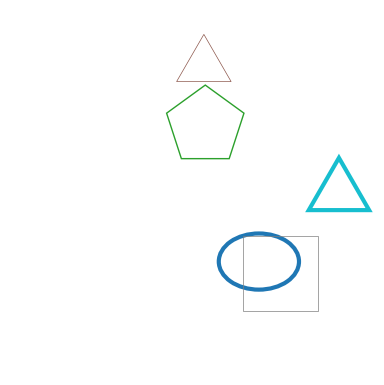[{"shape": "oval", "thickness": 3, "radius": 0.52, "center": [0.672, 0.321]}, {"shape": "pentagon", "thickness": 1, "radius": 0.53, "center": [0.533, 0.673]}, {"shape": "triangle", "thickness": 0.5, "radius": 0.41, "center": [0.53, 0.829]}, {"shape": "square", "thickness": 0.5, "radius": 0.48, "center": [0.728, 0.289]}, {"shape": "triangle", "thickness": 3, "radius": 0.45, "center": [0.88, 0.499]}]